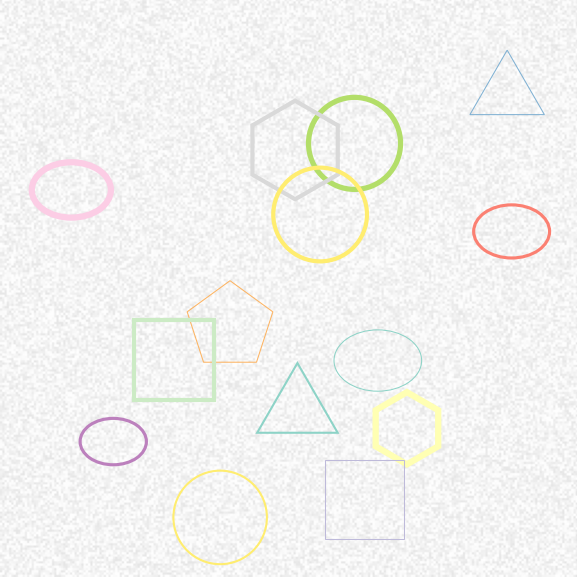[{"shape": "oval", "thickness": 0.5, "radius": 0.38, "center": [0.654, 0.375]}, {"shape": "triangle", "thickness": 1, "radius": 0.4, "center": [0.515, 0.29]}, {"shape": "hexagon", "thickness": 3, "radius": 0.31, "center": [0.705, 0.258]}, {"shape": "square", "thickness": 0.5, "radius": 0.34, "center": [0.631, 0.135]}, {"shape": "oval", "thickness": 1.5, "radius": 0.33, "center": [0.886, 0.598]}, {"shape": "triangle", "thickness": 0.5, "radius": 0.37, "center": [0.878, 0.838]}, {"shape": "pentagon", "thickness": 0.5, "radius": 0.39, "center": [0.398, 0.435]}, {"shape": "circle", "thickness": 2.5, "radius": 0.4, "center": [0.614, 0.751]}, {"shape": "oval", "thickness": 3, "radius": 0.34, "center": [0.124, 0.67]}, {"shape": "hexagon", "thickness": 2, "radius": 0.43, "center": [0.511, 0.739]}, {"shape": "oval", "thickness": 1.5, "radius": 0.29, "center": [0.196, 0.235]}, {"shape": "square", "thickness": 2, "radius": 0.35, "center": [0.301, 0.376]}, {"shape": "circle", "thickness": 2, "radius": 0.41, "center": [0.554, 0.628]}, {"shape": "circle", "thickness": 1, "radius": 0.4, "center": [0.381, 0.103]}]